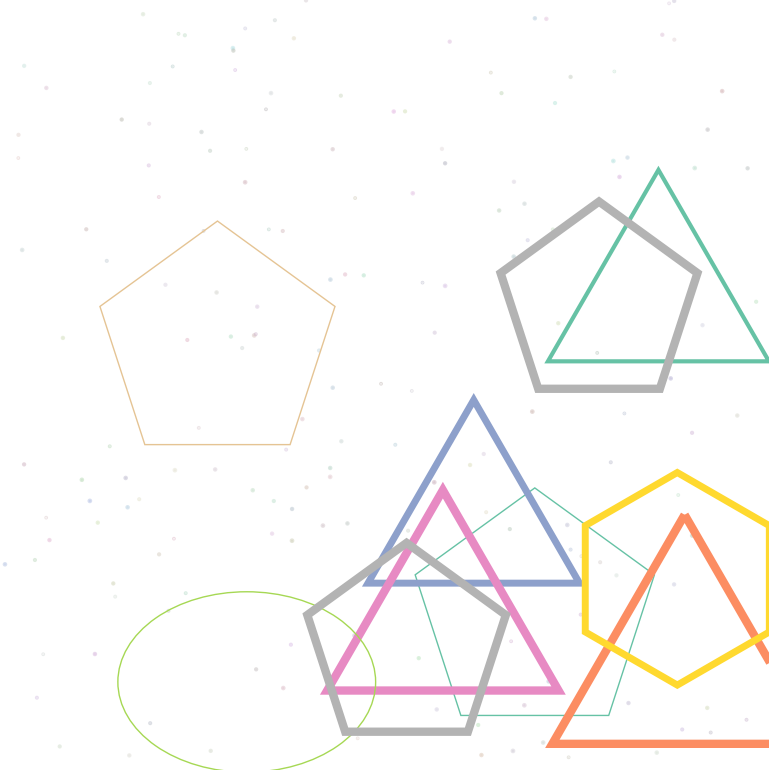[{"shape": "pentagon", "thickness": 0.5, "radius": 0.82, "center": [0.695, 0.203]}, {"shape": "triangle", "thickness": 1.5, "radius": 0.83, "center": [0.855, 0.614]}, {"shape": "triangle", "thickness": 3, "radius": 0.99, "center": [0.889, 0.133]}, {"shape": "triangle", "thickness": 2.5, "radius": 0.79, "center": [0.615, 0.322]}, {"shape": "triangle", "thickness": 3, "radius": 0.87, "center": [0.575, 0.19]}, {"shape": "oval", "thickness": 0.5, "radius": 0.84, "center": [0.32, 0.114]}, {"shape": "hexagon", "thickness": 2.5, "radius": 0.69, "center": [0.88, 0.248]}, {"shape": "pentagon", "thickness": 0.5, "radius": 0.8, "center": [0.282, 0.552]}, {"shape": "pentagon", "thickness": 3, "radius": 0.67, "center": [0.778, 0.604]}, {"shape": "pentagon", "thickness": 3, "radius": 0.68, "center": [0.528, 0.159]}]